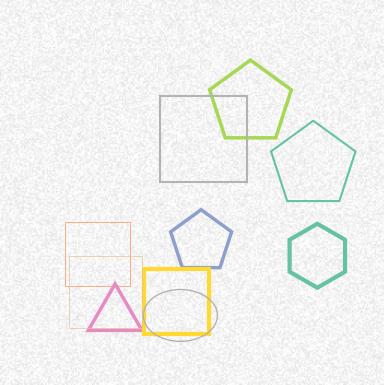[{"shape": "hexagon", "thickness": 3, "radius": 0.42, "center": [0.824, 0.336]}, {"shape": "pentagon", "thickness": 1.5, "radius": 0.58, "center": [0.814, 0.571]}, {"shape": "square", "thickness": 0.5, "radius": 0.42, "center": [0.254, 0.34]}, {"shape": "pentagon", "thickness": 2.5, "radius": 0.42, "center": [0.522, 0.372]}, {"shape": "triangle", "thickness": 2.5, "radius": 0.4, "center": [0.299, 0.182]}, {"shape": "pentagon", "thickness": 2.5, "radius": 0.56, "center": [0.651, 0.732]}, {"shape": "square", "thickness": 3, "radius": 0.42, "center": [0.459, 0.216]}, {"shape": "square", "thickness": 0.5, "radius": 0.47, "center": [0.274, 0.241]}, {"shape": "square", "thickness": 1.5, "radius": 0.56, "center": [0.528, 0.639]}, {"shape": "oval", "thickness": 1, "radius": 0.48, "center": [0.469, 0.181]}]